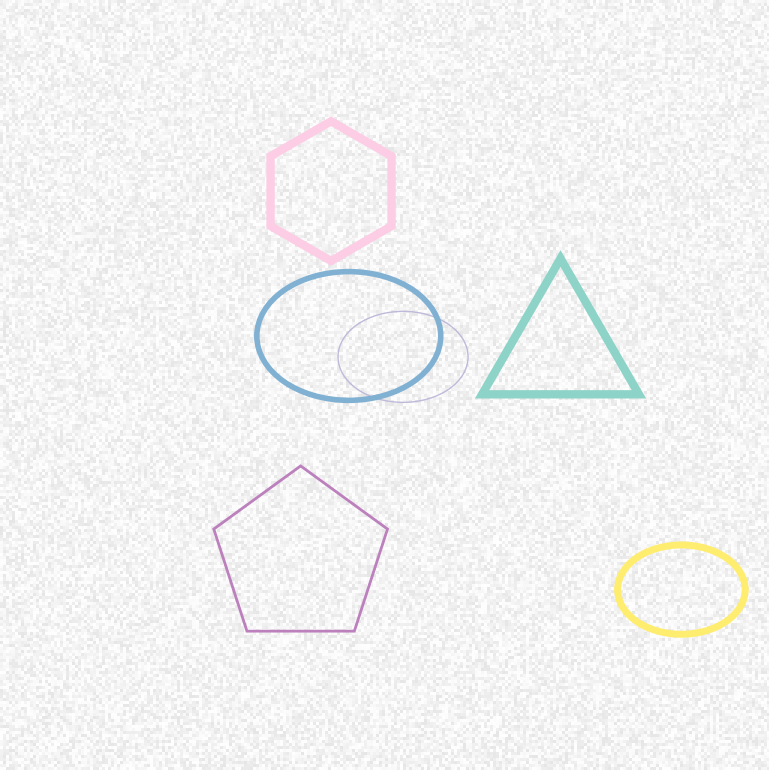[{"shape": "triangle", "thickness": 3, "radius": 0.59, "center": [0.728, 0.547]}, {"shape": "oval", "thickness": 0.5, "radius": 0.42, "center": [0.523, 0.537]}, {"shape": "oval", "thickness": 2, "radius": 0.6, "center": [0.453, 0.564]}, {"shape": "hexagon", "thickness": 3, "radius": 0.45, "center": [0.43, 0.752]}, {"shape": "pentagon", "thickness": 1, "radius": 0.59, "center": [0.39, 0.276]}, {"shape": "oval", "thickness": 2.5, "radius": 0.41, "center": [0.885, 0.234]}]